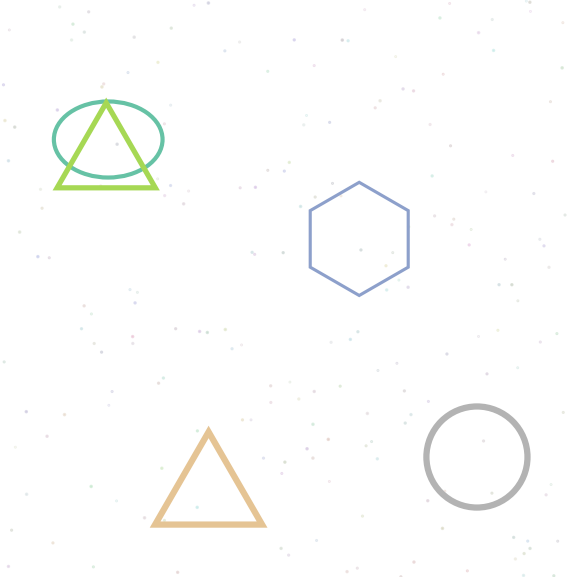[{"shape": "oval", "thickness": 2, "radius": 0.47, "center": [0.187, 0.758]}, {"shape": "hexagon", "thickness": 1.5, "radius": 0.49, "center": [0.622, 0.585]}, {"shape": "triangle", "thickness": 2.5, "radius": 0.49, "center": [0.184, 0.723]}, {"shape": "triangle", "thickness": 3, "radius": 0.53, "center": [0.361, 0.144]}, {"shape": "circle", "thickness": 3, "radius": 0.44, "center": [0.826, 0.208]}]